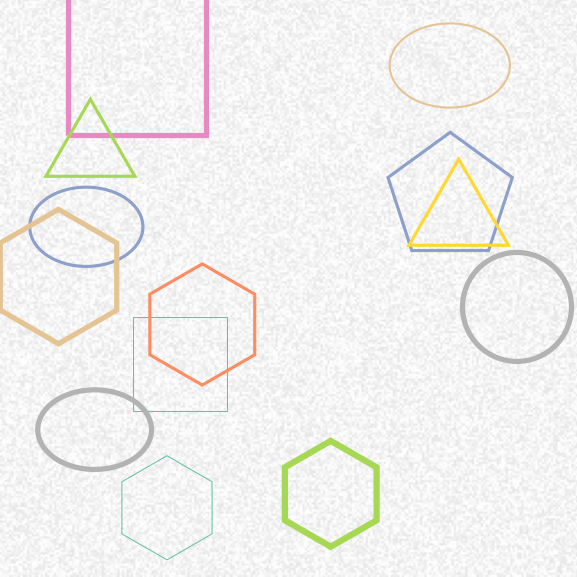[{"shape": "hexagon", "thickness": 0.5, "radius": 0.45, "center": [0.289, 0.12]}, {"shape": "square", "thickness": 0.5, "radius": 0.41, "center": [0.311, 0.368]}, {"shape": "hexagon", "thickness": 1.5, "radius": 0.52, "center": [0.35, 0.437]}, {"shape": "oval", "thickness": 1.5, "radius": 0.49, "center": [0.149, 0.606]}, {"shape": "pentagon", "thickness": 1.5, "radius": 0.57, "center": [0.78, 0.657]}, {"shape": "square", "thickness": 2.5, "radius": 0.6, "center": [0.237, 0.884]}, {"shape": "hexagon", "thickness": 3, "radius": 0.46, "center": [0.573, 0.144]}, {"shape": "triangle", "thickness": 1.5, "radius": 0.44, "center": [0.156, 0.738]}, {"shape": "triangle", "thickness": 1.5, "radius": 0.5, "center": [0.794, 0.624]}, {"shape": "oval", "thickness": 1, "radius": 0.52, "center": [0.779, 0.886]}, {"shape": "hexagon", "thickness": 2.5, "radius": 0.58, "center": [0.101, 0.52]}, {"shape": "circle", "thickness": 2.5, "radius": 0.47, "center": [0.895, 0.468]}, {"shape": "oval", "thickness": 2.5, "radius": 0.49, "center": [0.164, 0.255]}]